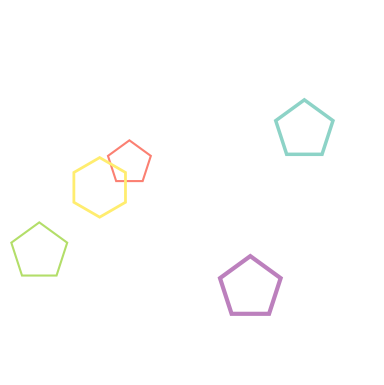[{"shape": "pentagon", "thickness": 2.5, "radius": 0.39, "center": [0.791, 0.662]}, {"shape": "pentagon", "thickness": 1.5, "radius": 0.29, "center": [0.336, 0.577]}, {"shape": "pentagon", "thickness": 1.5, "radius": 0.38, "center": [0.102, 0.346]}, {"shape": "pentagon", "thickness": 3, "radius": 0.41, "center": [0.65, 0.252]}, {"shape": "hexagon", "thickness": 2, "radius": 0.39, "center": [0.259, 0.513]}]